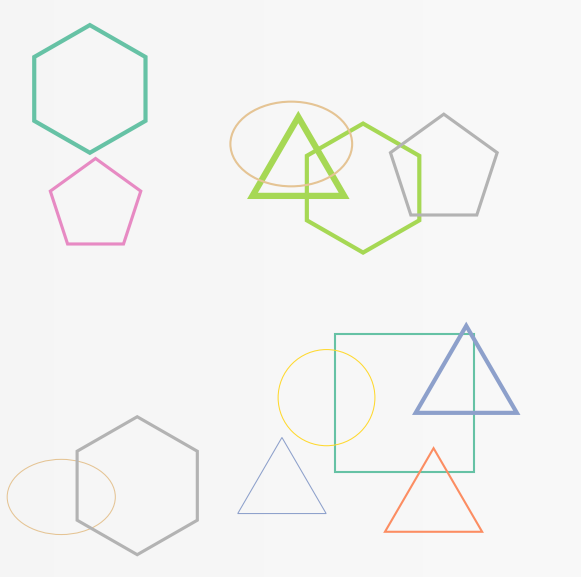[{"shape": "hexagon", "thickness": 2, "radius": 0.55, "center": [0.155, 0.845]}, {"shape": "square", "thickness": 1, "radius": 0.6, "center": [0.696, 0.301]}, {"shape": "triangle", "thickness": 1, "radius": 0.48, "center": [0.746, 0.127]}, {"shape": "triangle", "thickness": 0.5, "radius": 0.44, "center": [0.485, 0.154]}, {"shape": "triangle", "thickness": 2, "radius": 0.5, "center": [0.802, 0.335]}, {"shape": "pentagon", "thickness": 1.5, "radius": 0.41, "center": [0.164, 0.643]}, {"shape": "hexagon", "thickness": 2, "radius": 0.56, "center": [0.625, 0.673]}, {"shape": "triangle", "thickness": 3, "radius": 0.46, "center": [0.513, 0.705]}, {"shape": "circle", "thickness": 0.5, "radius": 0.42, "center": [0.562, 0.311]}, {"shape": "oval", "thickness": 1, "radius": 0.52, "center": [0.501, 0.75]}, {"shape": "oval", "thickness": 0.5, "radius": 0.47, "center": [0.105, 0.139]}, {"shape": "hexagon", "thickness": 1.5, "radius": 0.6, "center": [0.236, 0.158]}, {"shape": "pentagon", "thickness": 1.5, "radius": 0.48, "center": [0.764, 0.705]}]